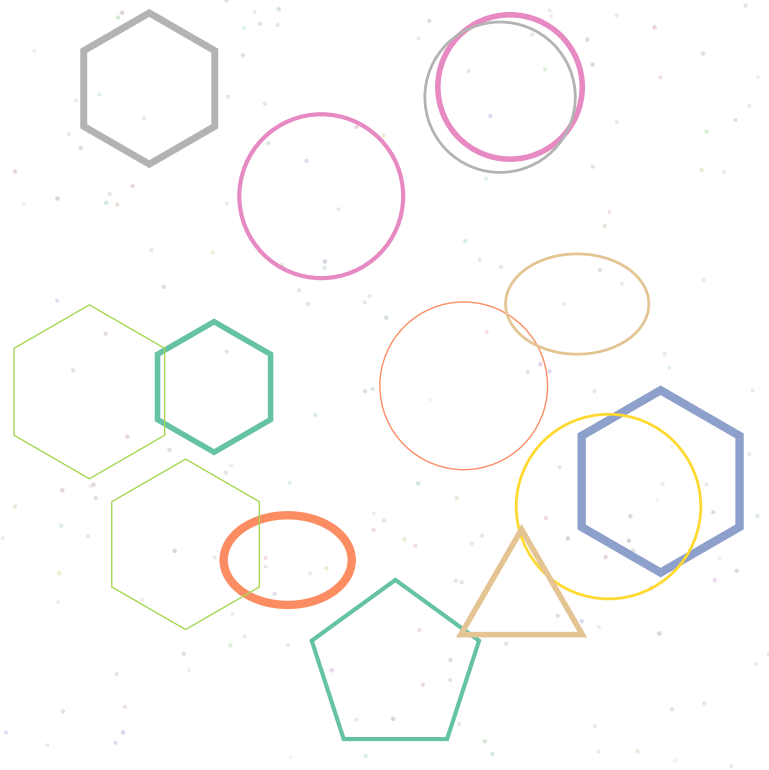[{"shape": "hexagon", "thickness": 2, "radius": 0.42, "center": [0.278, 0.497]}, {"shape": "pentagon", "thickness": 1.5, "radius": 0.57, "center": [0.513, 0.133]}, {"shape": "oval", "thickness": 3, "radius": 0.42, "center": [0.374, 0.273]}, {"shape": "circle", "thickness": 0.5, "radius": 0.54, "center": [0.602, 0.499]}, {"shape": "hexagon", "thickness": 3, "radius": 0.59, "center": [0.858, 0.375]}, {"shape": "circle", "thickness": 1.5, "radius": 0.53, "center": [0.417, 0.745]}, {"shape": "circle", "thickness": 2, "radius": 0.47, "center": [0.662, 0.887]}, {"shape": "hexagon", "thickness": 0.5, "radius": 0.55, "center": [0.241, 0.293]}, {"shape": "hexagon", "thickness": 0.5, "radius": 0.56, "center": [0.116, 0.491]}, {"shape": "circle", "thickness": 1, "radius": 0.6, "center": [0.79, 0.342]}, {"shape": "oval", "thickness": 1, "radius": 0.47, "center": [0.75, 0.605]}, {"shape": "triangle", "thickness": 2, "radius": 0.46, "center": [0.677, 0.221]}, {"shape": "circle", "thickness": 1, "radius": 0.49, "center": [0.649, 0.874]}, {"shape": "hexagon", "thickness": 2.5, "radius": 0.49, "center": [0.194, 0.885]}]